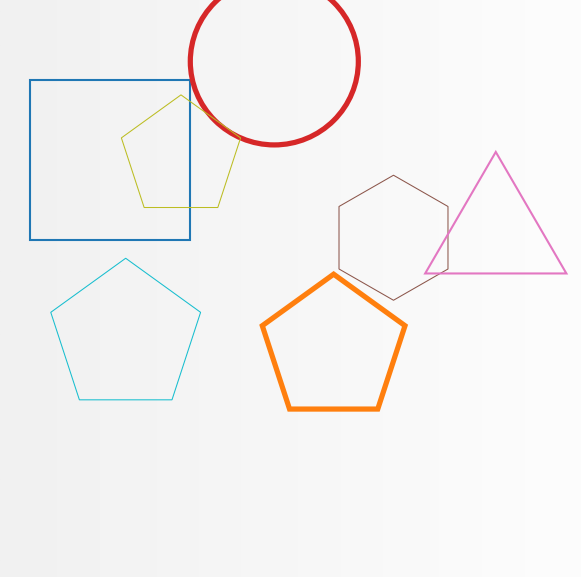[{"shape": "square", "thickness": 1, "radius": 0.69, "center": [0.189, 0.722]}, {"shape": "pentagon", "thickness": 2.5, "radius": 0.65, "center": [0.574, 0.395]}, {"shape": "circle", "thickness": 2.5, "radius": 0.72, "center": [0.472, 0.893]}, {"shape": "hexagon", "thickness": 0.5, "radius": 0.54, "center": [0.677, 0.587]}, {"shape": "triangle", "thickness": 1, "radius": 0.7, "center": [0.853, 0.596]}, {"shape": "pentagon", "thickness": 0.5, "radius": 0.54, "center": [0.311, 0.727]}, {"shape": "pentagon", "thickness": 0.5, "radius": 0.68, "center": [0.216, 0.416]}]